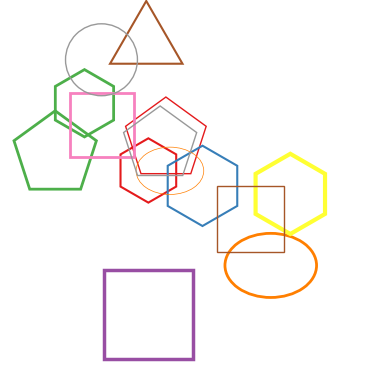[{"shape": "hexagon", "thickness": 1.5, "radius": 0.42, "center": [0.385, 0.557]}, {"shape": "pentagon", "thickness": 1, "radius": 0.55, "center": [0.431, 0.638]}, {"shape": "hexagon", "thickness": 1.5, "radius": 0.52, "center": [0.526, 0.517]}, {"shape": "pentagon", "thickness": 2, "radius": 0.56, "center": [0.143, 0.6]}, {"shape": "hexagon", "thickness": 2, "radius": 0.44, "center": [0.219, 0.732]}, {"shape": "square", "thickness": 2.5, "radius": 0.58, "center": [0.385, 0.182]}, {"shape": "oval", "thickness": 2, "radius": 0.59, "center": [0.703, 0.311]}, {"shape": "oval", "thickness": 0.5, "radius": 0.44, "center": [0.441, 0.556]}, {"shape": "hexagon", "thickness": 3, "radius": 0.52, "center": [0.754, 0.496]}, {"shape": "triangle", "thickness": 1.5, "radius": 0.54, "center": [0.38, 0.889]}, {"shape": "square", "thickness": 1, "radius": 0.43, "center": [0.651, 0.431]}, {"shape": "square", "thickness": 2, "radius": 0.42, "center": [0.264, 0.675]}, {"shape": "circle", "thickness": 1, "radius": 0.47, "center": [0.264, 0.845]}, {"shape": "pentagon", "thickness": 1, "radius": 0.5, "center": [0.416, 0.625]}]